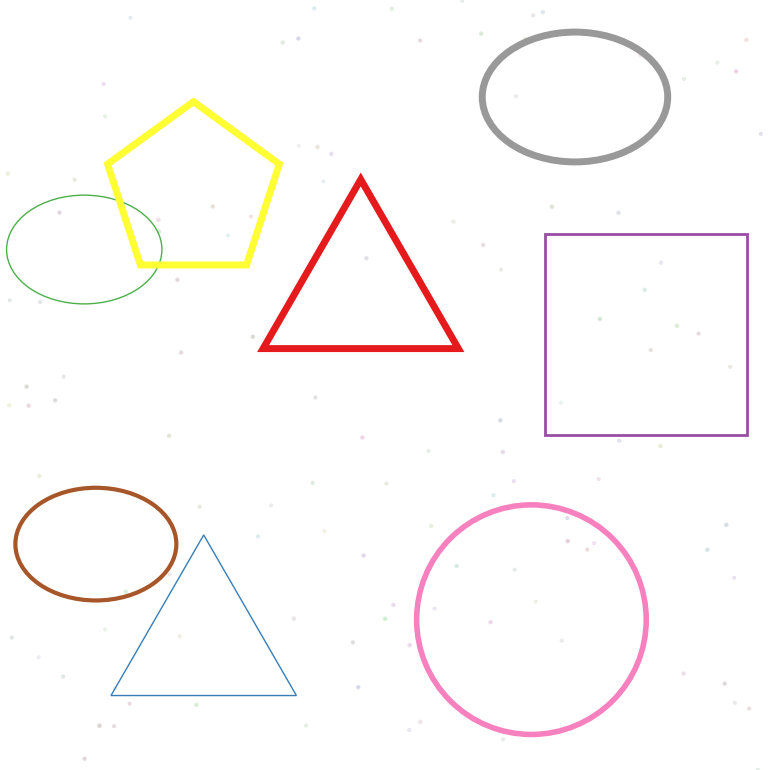[{"shape": "triangle", "thickness": 2.5, "radius": 0.73, "center": [0.468, 0.62]}, {"shape": "triangle", "thickness": 0.5, "radius": 0.7, "center": [0.265, 0.166]}, {"shape": "oval", "thickness": 0.5, "radius": 0.5, "center": [0.109, 0.676]}, {"shape": "square", "thickness": 1, "radius": 0.65, "center": [0.839, 0.566]}, {"shape": "pentagon", "thickness": 2.5, "radius": 0.59, "center": [0.251, 0.751]}, {"shape": "oval", "thickness": 1.5, "radius": 0.52, "center": [0.124, 0.293]}, {"shape": "circle", "thickness": 2, "radius": 0.75, "center": [0.69, 0.195]}, {"shape": "oval", "thickness": 2.5, "radius": 0.6, "center": [0.747, 0.874]}]